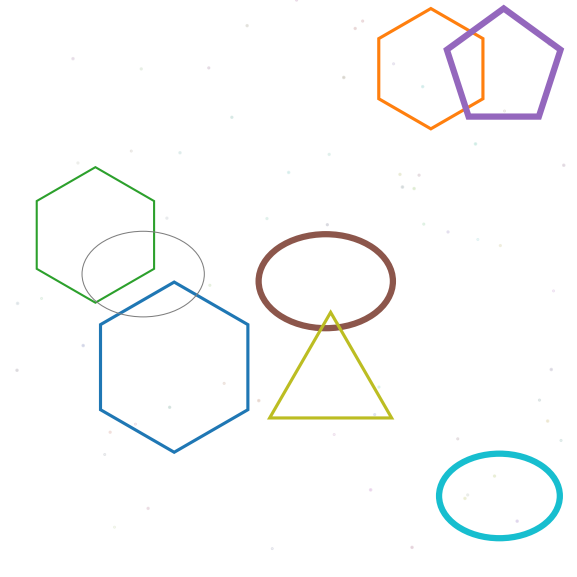[{"shape": "hexagon", "thickness": 1.5, "radius": 0.74, "center": [0.302, 0.363]}, {"shape": "hexagon", "thickness": 1.5, "radius": 0.52, "center": [0.746, 0.88]}, {"shape": "hexagon", "thickness": 1, "radius": 0.59, "center": [0.165, 0.592]}, {"shape": "pentagon", "thickness": 3, "radius": 0.52, "center": [0.872, 0.881]}, {"shape": "oval", "thickness": 3, "radius": 0.58, "center": [0.564, 0.512]}, {"shape": "oval", "thickness": 0.5, "radius": 0.53, "center": [0.248, 0.525]}, {"shape": "triangle", "thickness": 1.5, "radius": 0.61, "center": [0.573, 0.336]}, {"shape": "oval", "thickness": 3, "radius": 0.52, "center": [0.865, 0.14]}]